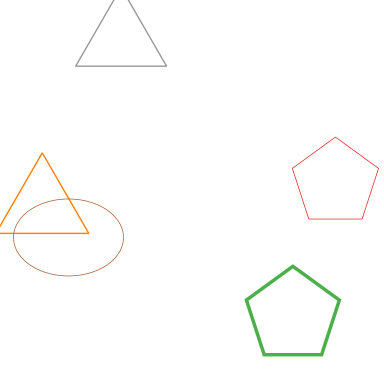[{"shape": "pentagon", "thickness": 0.5, "radius": 0.59, "center": [0.871, 0.526]}, {"shape": "pentagon", "thickness": 2.5, "radius": 0.63, "center": [0.761, 0.181]}, {"shape": "triangle", "thickness": 1, "radius": 0.7, "center": [0.11, 0.464]}, {"shape": "oval", "thickness": 0.5, "radius": 0.71, "center": [0.178, 0.383]}, {"shape": "triangle", "thickness": 1, "radius": 0.68, "center": [0.315, 0.896]}]